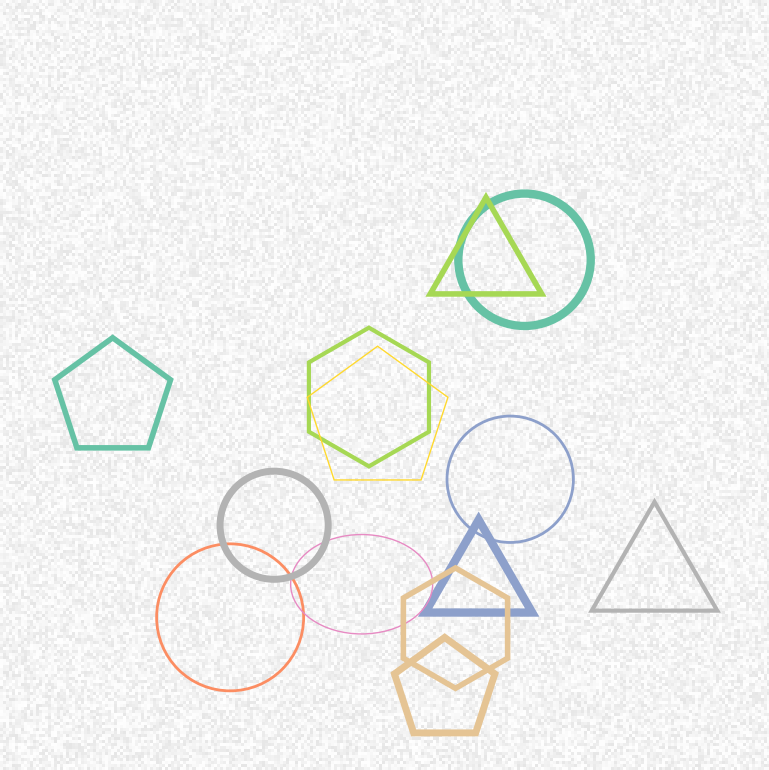[{"shape": "pentagon", "thickness": 2, "radius": 0.4, "center": [0.146, 0.482]}, {"shape": "circle", "thickness": 3, "radius": 0.43, "center": [0.681, 0.663]}, {"shape": "circle", "thickness": 1, "radius": 0.48, "center": [0.299, 0.198]}, {"shape": "circle", "thickness": 1, "radius": 0.41, "center": [0.663, 0.378]}, {"shape": "triangle", "thickness": 3, "radius": 0.4, "center": [0.622, 0.245]}, {"shape": "oval", "thickness": 0.5, "radius": 0.46, "center": [0.47, 0.241]}, {"shape": "triangle", "thickness": 2, "radius": 0.42, "center": [0.631, 0.66]}, {"shape": "hexagon", "thickness": 1.5, "radius": 0.45, "center": [0.479, 0.484]}, {"shape": "pentagon", "thickness": 0.5, "radius": 0.48, "center": [0.49, 0.454]}, {"shape": "pentagon", "thickness": 2.5, "radius": 0.34, "center": [0.577, 0.104]}, {"shape": "hexagon", "thickness": 2, "radius": 0.39, "center": [0.592, 0.184]}, {"shape": "circle", "thickness": 2.5, "radius": 0.35, "center": [0.356, 0.318]}, {"shape": "triangle", "thickness": 1.5, "radius": 0.47, "center": [0.85, 0.254]}]